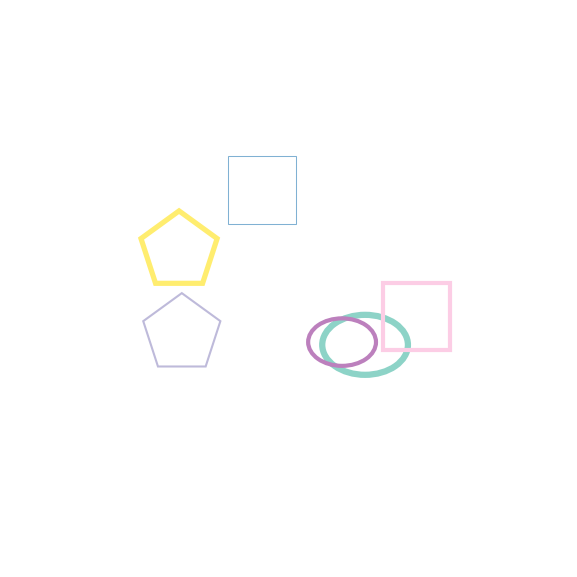[{"shape": "oval", "thickness": 3, "radius": 0.37, "center": [0.632, 0.402]}, {"shape": "pentagon", "thickness": 1, "radius": 0.35, "center": [0.315, 0.421]}, {"shape": "square", "thickness": 0.5, "radius": 0.29, "center": [0.453, 0.67]}, {"shape": "square", "thickness": 2, "radius": 0.29, "center": [0.721, 0.451]}, {"shape": "oval", "thickness": 2, "radius": 0.29, "center": [0.592, 0.407]}, {"shape": "pentagon", "thickness": 2.5, "radius": 0.35, "center": [0.31, 0.565]}]